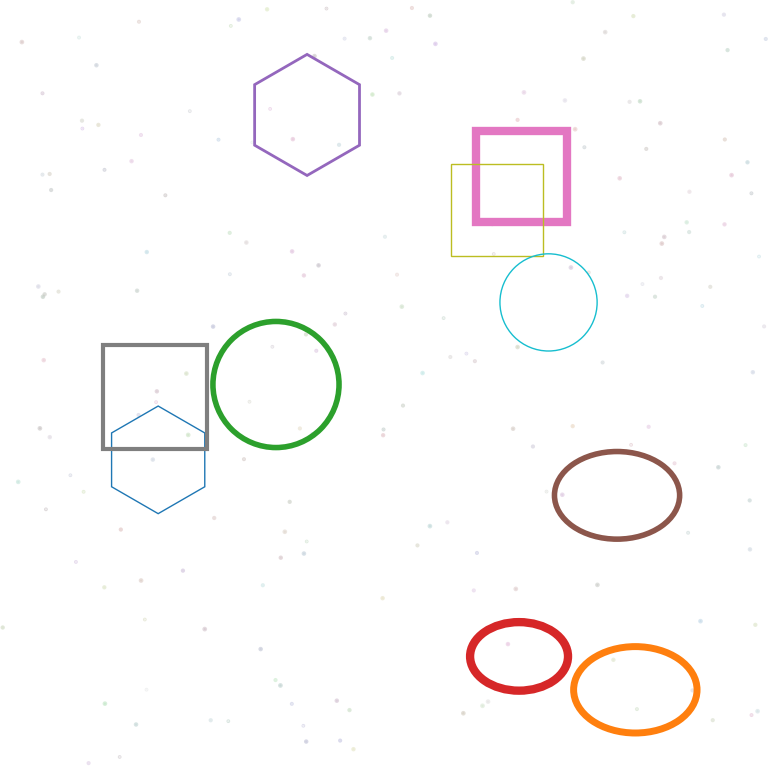[{"shape": "hexagon", "thickness": 0.5, "radius": 0.35, "center": [0.205, 0.403]}, {"shape": "oval", "thickness": 2.5, "radius": 0.4, "center": [0.825, 0.104]}, {"shape": "circle", "thickness": 2, "radius": 0.41, "center": [0.358, 0.501]}, {"shape": "oval", "thickness": 3, "radius": 0.32, "center": [0.674, 0.148]}, {"shape": "hexagon", "thickness": 1, "radius": 0.39, "center": [0.399, 0.851]}, {"shape": "oval", "thickness": 2, "radius": 0.41, "center": [0.801, 0.357]}, {"shape": "square", "thickness": 3, "radius": 0.29, "center": [0.677, 0.771]}, {"shape": "square", "thickness": 1.5, "radius": 0.34, "center": [0.202, 0.484]}, {"shape": "square", "thickness": 0.5, "radius": 0.3, "center": [0.646, 0.727]}, {"shape": "circle", "thickness": 0.5, "radius": 0.32, "center": [0.712, 0.607]}]